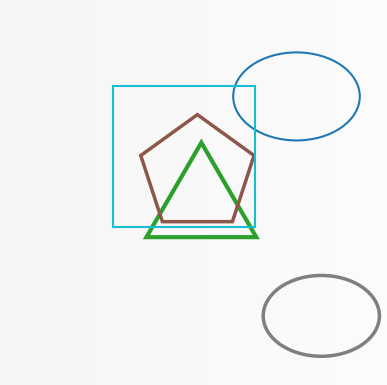[{"shape": "oval", "thickness": 1.5, "radius": 0.82, "center": [0.765, 0.75]}, {"shape": "triangle", "thickness": 3, "radius": 0.82, "center": [0.52, 0.466]}, {"shape": "pentagon", "thickness": 2.5, "radius": 0.77, "center": [0.509, 0.549]}, {"shape": "oval", "thickness": 2.5, "radius": 0.75, "center": [0.829, 0.18]}, {"shape": "square", "thickness": 1.5, "radius": 0.91, "center": [0.475, 0.594]}]